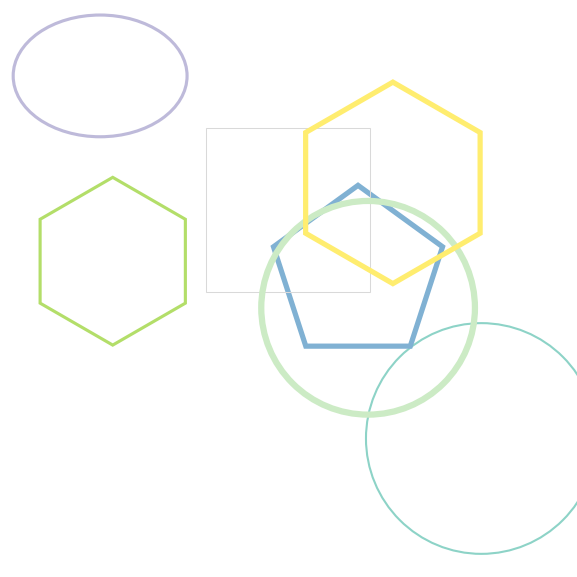[{"shape": "circle", "thickness": 1, "radius": 1.0, "center": [0.833, 0.24]}, {"shape": "oval", "thickness": 1.5, "radius": 0.75, "center": [0.173, 0.868]}, {"shape": "pentagon", "thickness": 2.5, "radius": 0.77, "center": [0.62, 0.524]}, {"shape": "hexagon", "thickness": 1.5, "radius": 0.73, "center": [0.195, 0.547]}, {"shape": "square", "thickness": 0.5, "radius": 0.71, "center": [0.499, 0.635]}, {"shape": "circle", "thickness": 3, "radius": 0.93, "center": [0.637, 0.466]}, {"shape": "hexagon", "thickness": 2.5, "radius": 0.87, "center": [0.68, 0.682]}]